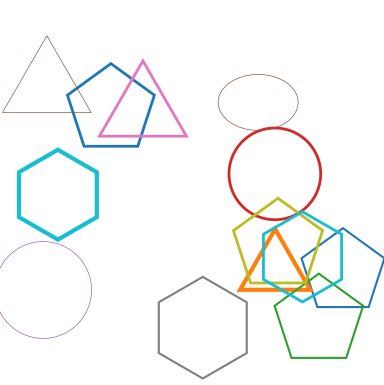[{"shape": "pentagon", "thickness": 1.5, "radius": 0.57, "center": [0.891, 0.294]}, {"shape": "pentagon", "thickness": 2, "radius": 0.59, "center": [0.288, 0.716]}, {"shape": "triangle", "thickness": 3, "radius": 0.53, "center": [0.715, 0.3]}, {"shape": "pentagon", "thickness": 1.5, "radius": 0.6, "center": [0.828, 0.168]}, {"shape": "circle", "thickness": 2, "radius": 0.6, "center": [0.714, 0.548]}, {"shape": "circle", "thickness": 0.5, "radius": 0.63, "center": [0.112, 0.247]}, {"shape": "oval", "thickness": 0.5, "radius": 0.52, "center": [0.671, 0.734]}, {"shape": "triangle", "thickness": 0.5, "radius": 0.67, "center": [0.122, 0.774]}, {"shape": "triangle", "thickness": 2, "radius": 0.65, "center": [0.371, 0.711]}, {"shape": "hexagon", "thickness": 1.5, "radius": 0.66, "center": [0.527, 0.149]}, {"shape": "pentagon", "thickness": 2, "radius": 0.61, "center": [0.722, 0.363]}, {"shape": "hexagon", "thickness": 2, "radius": 0.59, "center": [0.786, 0.333]}, {"shape": "hexagon", "thickness": 3, "radius": 0.58, "center": [0.15, 0.494]}]